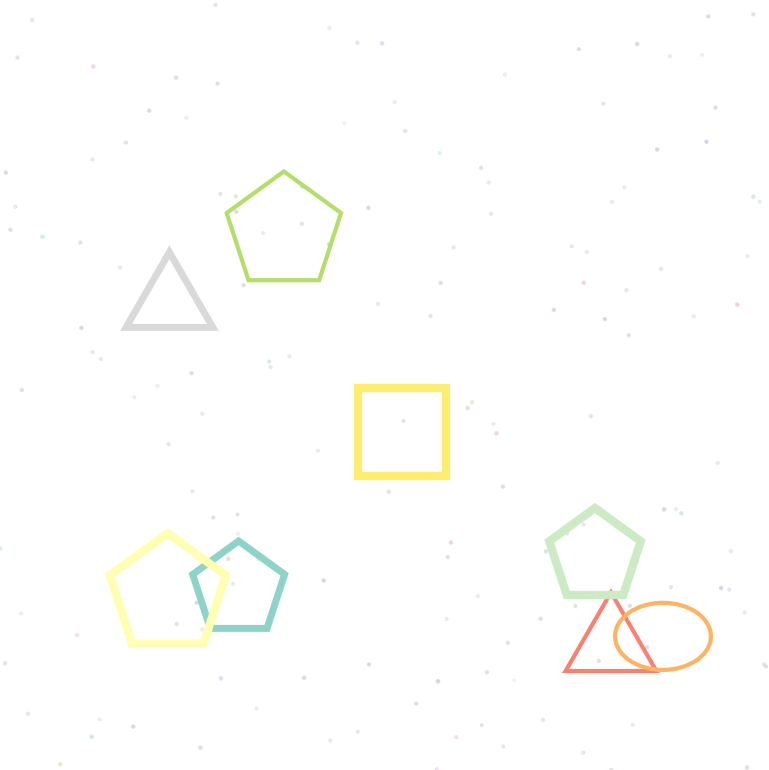[{"shape": "pentagon", "thickness": 2.5, "radius": 0.31, "center": [0.31, 0.235]}, {"shape": "pentagon", "thickness": 3, "radius": 0.4, "center": [0.218, 0.228]}, {"shape": "triangle", "thickness": 1.5, "radius": 0.34, "center": [0.793, 0.163]}, {"shape": "oval", "thickness": 1.5, "radius": 0.31, "center": [0.861, 0.174]}, {"shape": "pentagon", "thickness": 1.5, "radius": 0.39, "center": [0.369, 0.699]}, {"shape": "triangle", "thickness": 2.5, "radius": 0.33, "center": [0.22, 0.607]}, {"shape": "pentagon", "thickness": 3, "radius": 0.31, "center": [0.773, 0.278]}, {"shape": "square", "thickness": 3, "radius": 0.29, "center": [0.522, 0.439]}]